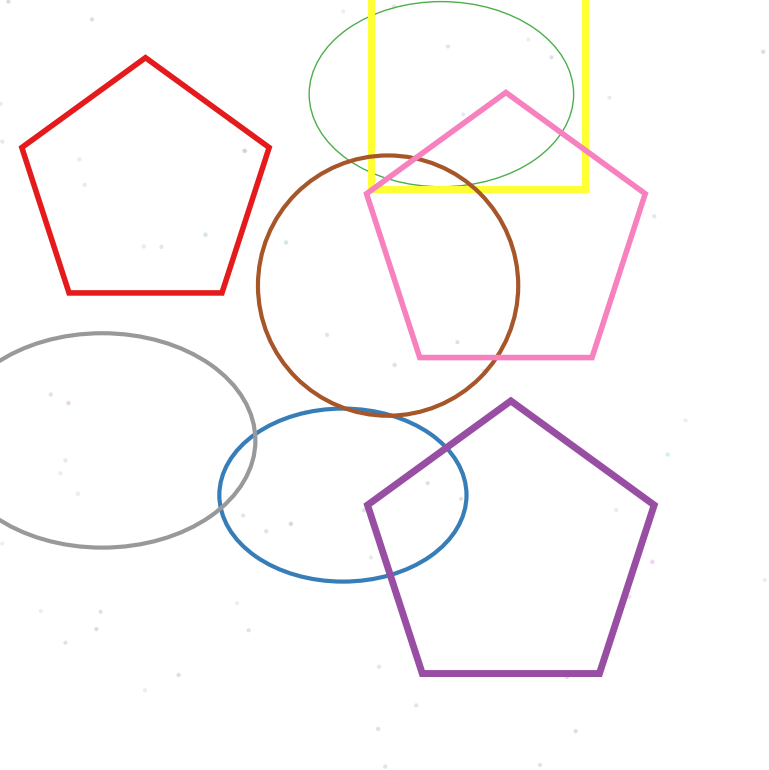[{"shape": "pentagon", "thickness": 2, "radius": 0.84, "center": [0.189, 0.756]}, {"shape": "oval", "thickness": 1.5, "radius": 0.8, "center": [0.445, 0.357]}, {"shape": "oval", "thickness": 0.5, "radius": 0.86, "center": [0.573, 0.878]}, {"shape": "pentagon", "thickness": 2.5, "radius": 0.98, "center": [0.663, 0.284]}, {"shape": "square", "thickness": 2.5, "radius": 0.69, "center": [0.621, 0.893]}, {"shape": "circle", "thickness": 1.5, "radius": 0.85, "center": [0.504, 0.629]}, {"shape": "pentagon", "thickness": 2, "radius": 0.95, "center": [0.657, 0.69]}, {"shape": "oval", "thickness": 1.5, "radius": 0.99, "center": [0.133, 0.428]}]